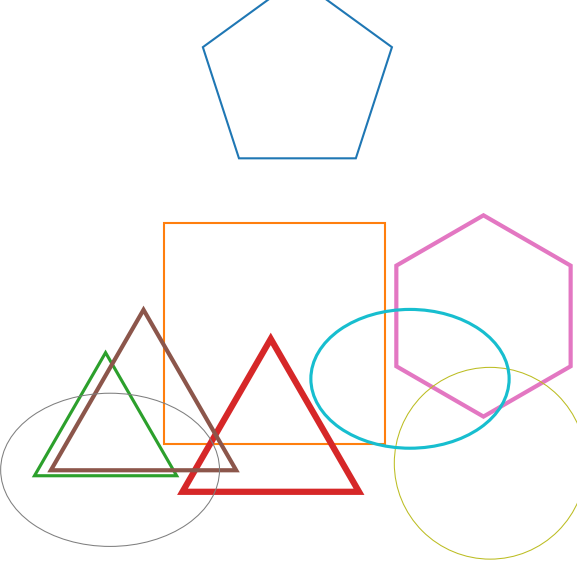[{"shape": "pentagon", "thickness": 1, "radius": 0.86, "center": [0.515, 0.864]}, {"shape": "square", "thickness": 1, "radius": 0.95, "center": [0.475, 0.422]}, {"shape": "triangle", "thickness": 1.5, "radius": 0.71, "center": [0.183, 0.246]}, {"shape": "triangle", "thickness": 3, "radius": 0.88, "center": [0.469, 0.236]}, {"shape": "triangle", "thickness": 2, "radius": 0.93, "center": [0.249, 0.277]}, {"shape": "hexagon", "thickness": 2, "radius": 0.87, "center": [0.837, 0.452]}, {"shape": "oval", "thickness": 0.5, "radius": 0.95, "center": [0.191, 0.186]}, {"shape": "circle", "thickness": 0.5, "radius": 0.83, "center": [0.849, 0.197]}, {"shape": "oval", "thickness": 1.5, "radius": 0.86, "center": [0.71, 0.343]}]